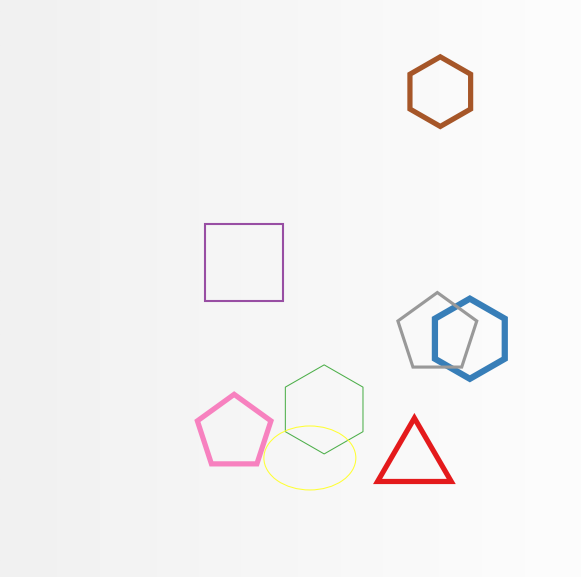[{"shape": "triangle", "thickness": 2.5, "radius": 0.37, "center": [0.713, 0.202]}, {"shape": "hexagon", "thickness": 3, "radius": 0.35, "center": [0.808, 0.413]}, {"shape": "hexagon", "thickness": 0.5, "radius": 0.39, "center": [0.558, 0.29]}, {"shape": "square", "thickness": 1, "radius": 0.34, "center": [0.421, 0.544]}, {"shape": "oval", "thickness": 0.5, "radius": 0.4, "center": [0.533, 0.206]}, {"shape": "hexagon", "thickness": 2.5, "radius": 0.3, "center": [0.757, 0.84]}, {"shape": "pentagon", "thickness": 2.5, "radius": 0.33, "center": [0.403, 0.25]}, {"shape": "pentagon", "thickness": 1.5, "radius": 0.36, "center": [0.752, 0.421]}]